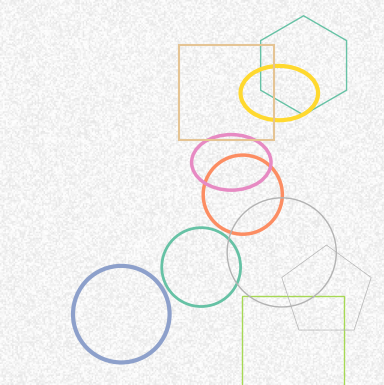[{"shape": "circle", "thickness": 2, "radius": 0.51, "center": [0.523, 0.306]}, {"shape": "hexagon", "thickness": 1, "radius": 0.64, "center": [0.789, 0.83]}, {"shape": "circle", "thickness": 2.5, "radius": 0.51, "center": [0.631, 0.494]}, {"shape": "circle", "thickness": 3, "radius": 0.63, "center": [0.315, 0.184]}, {"shape": "oval", "thickness": 2.5, "radius": 0.52, "center": [0.601, 0.578]}, {"shape": "square", "thickness": 1, "radius": 0.66, "center": [0.761, 0.1]}, {"shape": "oval", "thickness": 3, "radius": 0.5, "center": [0.725, 0.758]}, {"shape": "square", "thickness": 1.5, "radius": 0.62, "center": [0.588, 0.76]}, {"shape": "pentagon", "thickness": 0.5, "radius": 0.61, "center": [0.848, 0.241]}, {"shape": "circle", "thickness": 1, "radius": 0.71, "center": [0.732, 0.344]}]